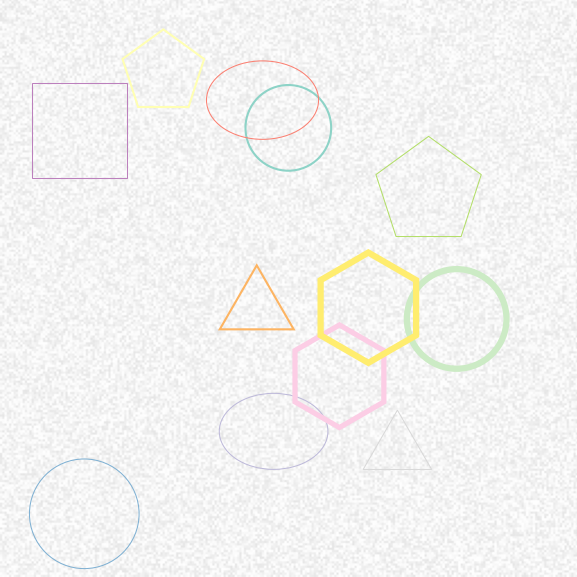[{"shape": "circle", "thickness": 1, "radius": 0.37, "center": [0.499, 0.778]}, {"shape": "pentagon", "thickness": 1, "radius": 0.37, "center": [0.283, 0.874]}, {"shape": "oval", "thickness": 0.5, "radius": 0.47, "center": [0.474, 0.252]}, {"shape": "oval", "thickness": 0.5, "radius": 0.49, "center": [0.455, 0.826]}, {"shape": "circle", "thickness": 0.5, "radius": 0.47, "center": [0.146, 0.109]}, {"shape": "triangle", "thickness": 1, "radius": 0.37, "center": [0.445, 0.466]}, {"shape": "pentagon", "thickness": 0.5, "radius": 0.48, "center": [0.742, 0.667]}, {"shape": "hexagon", "thickness": 2.5, "radius": 0.44, "center": [0.588, 0.348]}, {"shape": "triangle", "thickness": 0.5, "radius": 0.34, "center": [0.688, 0.22]}, {"shape": "square", "thickness": 0.5, "radius": 0.41, "center": [0.138, 0.773]}, {"shape": "circle", "thickness": 3, "radius": 0.43, "center": [0.791, 0.447]}, {"shape": "hexagon", "thickness": 3, "radius": 0.48, "center": [0.638, 0.466]}]